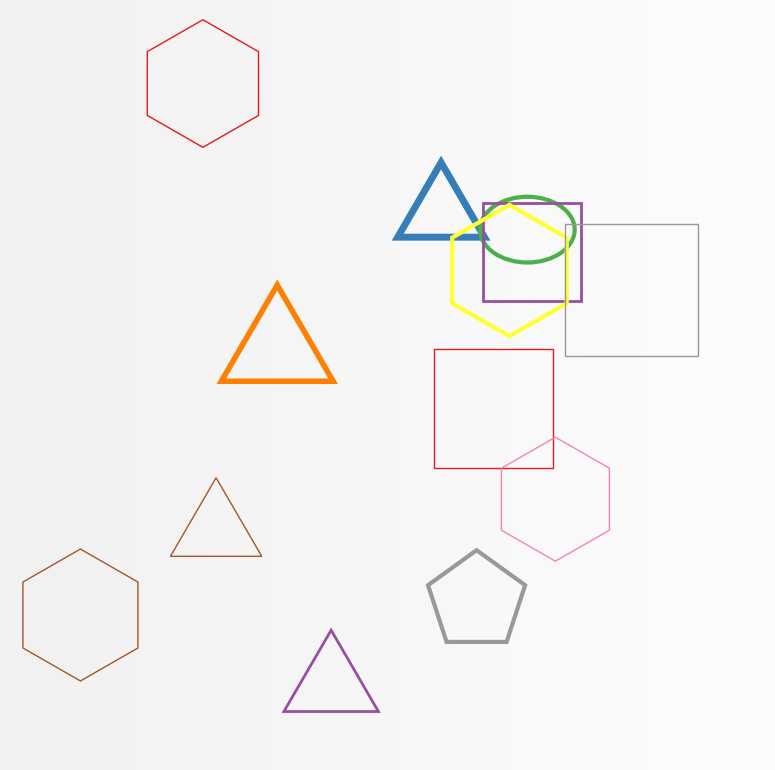[{"shape": "hexagon", "thickness": 0.5, "radius": 0.41, "center": [0.262, 0.892]}, {"shape": "square", "thickness": 0.5, "radius": 0.38, "center": [0.636, 0.47]}, {"shape": "triangle", "thickness": 2.5, "radius": 0.32, "center": [0.569, 0.724]}, {"shape": "oval", "thickness": 1.5, "radius": 0.31, "center": [0.68, 0.702]}, {"shape": "square", "thickness": 1, "radius": 0.32, "center": [0.686, 0.673]}, {"shape": "triangle", "thickness": 1, "radius": 0.35, "center": [0.427, 0.111]}, {"shape": "triangle", "thickness": 2, "radius": 0.42, "center": [0.358, 0.547]}, {"shape": "hexagon", "thickness": 1.5, "radius": 0.43, "center": [0.657, 0.649]}, {"shape": "triangle", "thickness": 0.5, "radius": 0.34, "center": [0.279, 0.312]}, {"shape": "hexagon", "thickness": 0.5, "radius": 0.43, "center": [0.104, 0.201]}, {"shape": "hexagon", "thickness": 0.5, "radius": 0.4, "center": [0.717, 0.352]}, {"shape": "pentagon", "thickness": 1.5, "radius": 0.33, "center": [0.615, 0.22]}, {"shape": "square", "thickness": 0.5, "radius": 0.43, "center": [0.815, 0.624]}]